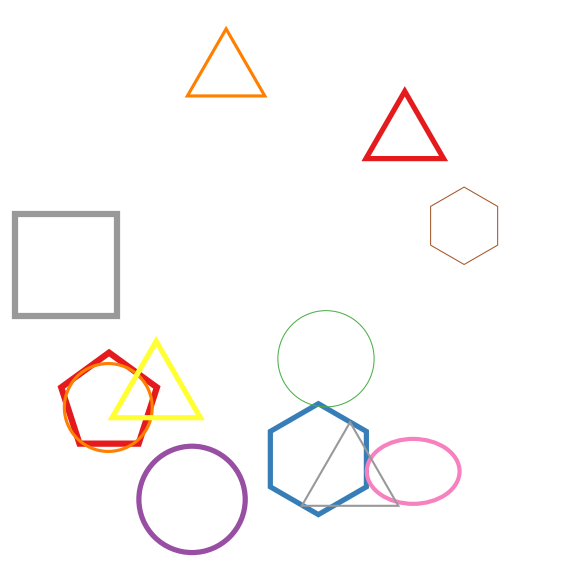[{"shape": "pentagon", "thickness": 3, "radius": 0.44, "center": [0.189, 0.301]}, {"shape": "triangle", "thickness": 2.5, "radius": 0.39, "center": [0.701, 0.763]}, {"shape": "hexagon", "thickness": 2.5, "radius": 0.48, "center": [0.551, 0.204]}, {"shape": "circle", "thickness": 0.5, "radius": 0.42, "center": [0.564, 0.378]}, {"shape": "circle", "thickness": 2.5, "radius": 0.46, "center": [0.333, 0.134]}, {"shape": "triangle", "thickness": 1.5, "radius": 0.39, "center": [0.392, 0.872]}, {"shape": "circle", "thickness": 1.5, "radius": 0.38, "center": [0.187, 0.294]}, {"shape": "triangle", "thickness": 2.5, "radius": 0.44, "center": [0.27, 0.32]}, {"shape": "hexagon", "thickness": 0.5, "radius": 0.34, "center": [0.804, 0.608]}, {"shape": "oval", "thickness": 2, "radius": 0.4, "center": [0.715, 0.183]}, {"shape": "triangle", "thickness": 1, "radius": 0.48, "center": [0.606, 0.172]}, {"shape": "square", "thickness": 3, "radius": 0.44, "center": [0.114, 0.54]}]